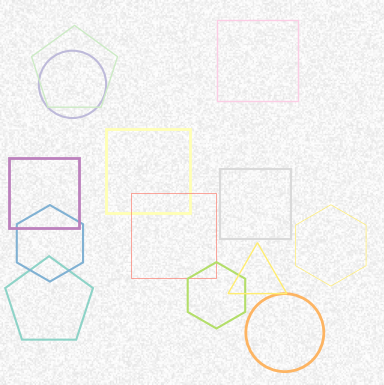[{"shape": "pentagon", "thickness": 1.5, "radius": 0.6, "center": [0.128, 0.215]}, {"shape": "square", "thickness": 2, "radius": 0.55, "center": [0.385, 0.557]}, {"shape": "circle", "thickness": 1.5, "radius": 0.44, "center": [0.188, 0.781]}, {"shape": "square", "thickness": 0.5, "radius": 0.55, "center": [0.451, 0.388]}, {"shape": "hexagon", "thickness": 1.5, "radius": 0.5, "center": [0.13, 0.368]}, {"shape": "circle", "thickness": 2, "radius": 0.51, "center": [0.74, 0.136]}, {"shape": "hexagon", "thickness": 1.5, "radius": 0.43, "center": [0.562, 0.233]}, {"shape": "square", "thickness": 1, "radius": 0.52, "center": [0.668, 0.843]}, {"shape": "square", "thickness": 1.5, "radius": 0.46, "center": [0.664, 0.47]}, {"shape": "square", "thickness": 2, "radius": 0.46, "center": [0.114, 0.499]}, {"shape": "pentagon", "thickness": 1, "radius": 0.59, "center": [0.194, 0.817]}, {"shape": "triangle", "thickness": 1, "radius": 0.44, "center": [0.669, 0.281]}, {"shape": "hexagon", "thickness": 0.5, "radius": 0.53, "center": [0.859, 0.363]}]